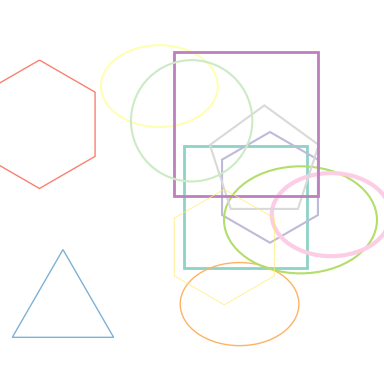[{"shape": "square", "thickness": 2, "radius": 0.8, "center": [0.638, 0.462]}, {"shape": "oval", "thickness": 1.5, "radius": 0.76, "center": [0.414, 0.776]}, {"shape": "hexagon", "thickness": 1.5, "radius": 0.72, "center": [0.701, 0.513]}, {"shape": "hexagon", "thickness": 1, "radius": 0.83, "center": [0.102, 0.677]}, {"shape": "triangle", "thickness": 1, "radius": 0.76, "center": [0.164, 0.2]}, {"shape": "oval", "thickness": 1, "radius": 0.77, "center": [0.622, 0.21]}, {"shape": "oval", "thickness": 1.5, "radius": 0.99, "center": [0.78, 0.429]}, {"shape": "oval", "thickness": 3, "radius": 0.77, "center": [0.86, 0.442]}, {"shape": "pentagon", "thickness": 1.5, "radius": 0.74, "center": [0.687, 0.578]}, {"shape": "square", "thickness": 2, "radius": 0.93, "center": [0.639, 0.678]}, {"shape": "circle", "thickness": 1.5, "radius": 0.79, "center": [0.498, 0.686]}, {"shape": "hexagon", "thickness": 0.5, "radius": 0.75, "center": [0.582, 0.358]}]